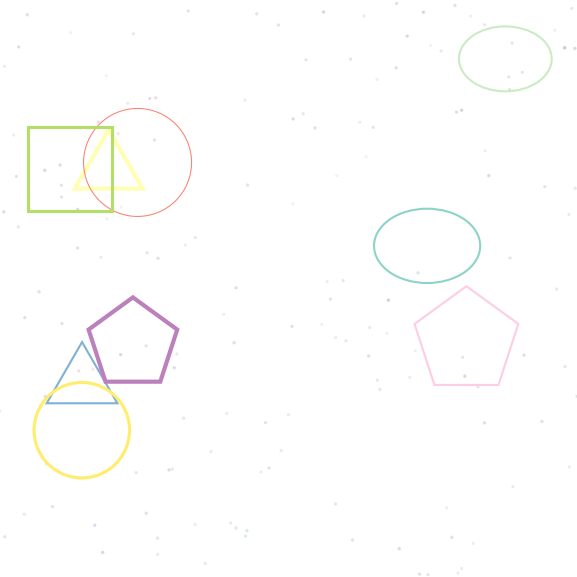[{"shape": "oval", "thickness": 1, "radius": 0.46, "center": [0.74, 0.573]}, {"shape": "triangle", "thickness": 2, "radius": 0.34, "center": [0.188, 0.707]}, {"shape": "circle", "thickness": 0.5, "radius": 0.47, "center": [0.238, 0.718]}, {"shape": "triangle", "thickness": 1, "radius": 0.35, "center": [0.142, 0.336]}, {"shape": "square", "thickness": 1.5, "radius": 0.36, "center": [0.121, 0.707]}, {"shape": "pentagon", "thickness": 1, "radius": 0.47, "center": [0.808, 0.409]}, {"shape": "pentagon", "thickness": 2, "radius": 0.4, "center": [0.23, 0.403]}, {"shape": "oval", "thickness": 1, "radius": 0.4, "center": [0.875, 0.897]}, {"shape": "circle", "thickness": 1.5, "radius": 0.41, "center": [0.142, 0.254]}]